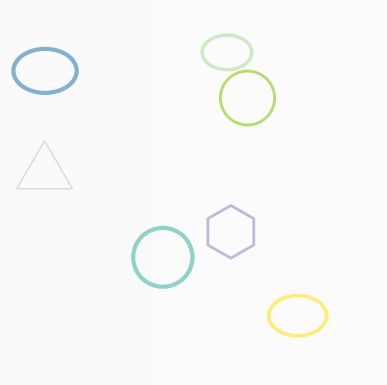[{"shape": "circle", "thickness": 3, "radius": 0.38, "center": [0.42, 0.332]}, {"shape": "hexagon", "thickness": 2, "radius": 0.34, "center": [0.596, 0.398]}, {"shape": "oval", "thickness": 3, "radius": 0.41, "center": [0.116, 0.816]}, {"shape": "circle", "thickness": 2, "radius": 0.35, "center": [0.639, 0.745]}, {"shape": "triangle", "thickness": 1, "radius": 0.42, "center": [0.115, 0.551]}, {"shape": "oval", "thickness": 2.5, "radius": 0.32, "center": [0.586, 0.864]}, {"shape": "oval", "thickness": 2.5, "radius": 0.37, "center": [0.768, 0.18]}]